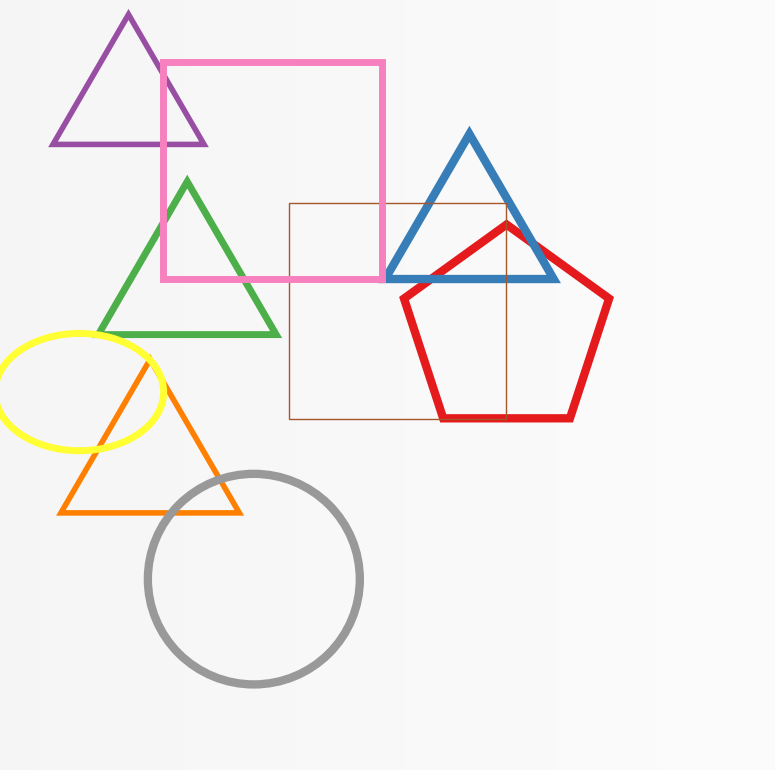[{"shape": "pentagon", "thickness": 3, "radius": 0.7, "center": [0.654, 0.569]}, {"shape": "triangle", "thickness": 3, "radius": 0.63, "center": [0.606, 0.7]}, {"shape": "triangle", "thickness": 2.5, "radius": 0.66, "center": [0.242, 0.632]}, {"shape": "triangle", "thickness": 2, "radius": 0.56, "center": [0.166, 0.869]}, {"shape": "triangle", "thickness": 2, "radius": 0.66, "center": [0.194, 0.4]}, {"shape": "oval", "thickness": 2.5, "radius": 0.54, "center": [0.102, 0.491]}, {"shape": "square", "thickness": 0.5, "radius": 0.7, "center": [0.513, 0.596]}, {"shape": "square", "thickness": 2.5, "radius": 0.71, "center": [0.352, 0.779]}, {"shape": "circle", "thickness": 3, "radius": 0.68, "center": [0.328, 0.248]}]